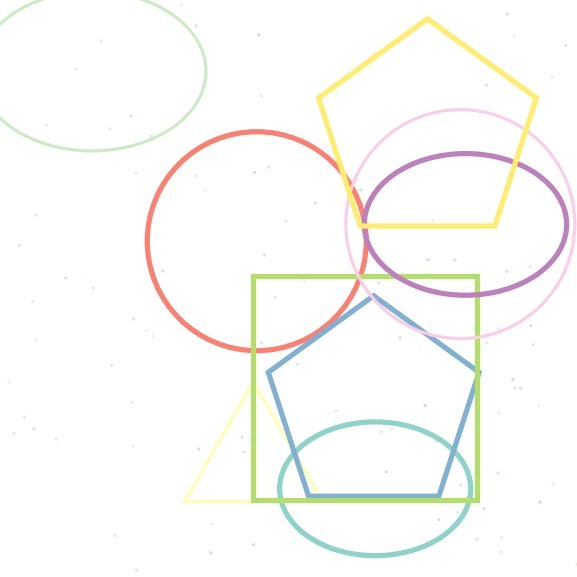[{"shape": "oval", "thickness": 2.5, "radius": 0.83, "center": [0.65, 0.153]}, {"shape": "triangle", "thickness": 1.5, "radius": 0.69, "center": [0.439, 0.2]}, {"shape": "circle", "thickness": 2.5, "radius": 0.95, "center": [0.445, 0.581]}, {"shape": "pentagon", "thickness": 2.5, "radius": 0.96, "center": [0.647, 0.295]}, {"shape": "square", "thickness": 2.5, "radius": 0.97, "center": [0.633, 0.328]}, {"shape": "circle", "thickness": 1.5, "radius": 0.99, "center": [0.797, 0.611]}, {"shape": "oval", "thickness": 2.5, "radius": 0.88, "center": [0.806, 0.611]}, {"shape": "oval", "thickness": 1.5, "radius": 0.99, "center": [0.159, 0.876]}, {"shape": "pentagon", "thickness": 2.5, "radius": 0.99, "center": [0.74, 0.768]}]